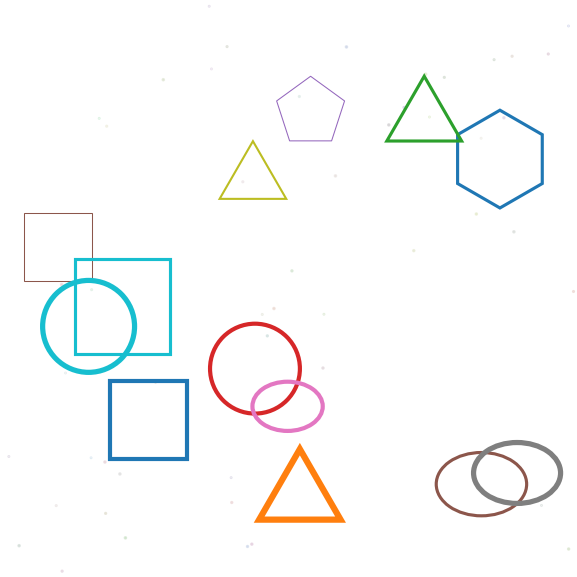[{"shape": "hexagon", "thickness": 1.5, "radius": 0.42, "center": [0.866, 0.724]}, {"shape": "square", "thickness": 2, "radius": 0.34, "center": [0.257, 0.272]}, {"shape": "triangle", "thickness": 3, "radius": 0.41, "center": [0.519, 0.14]}, {"shape": "triangle", "thickness": 1.5, "radius": 0.37, "center": [0.735, 0.792]}, {"shape": "circle", "thickness": 2, "radius": 0.39, "center": [0.441, 0.361]}, {"shape": "pentagon", "thickness": 0.5, "radius": 0.31, "center": [0.538, 0.805]}, {"shape": "square", "thickness": 0.5, "radius": 0.3, "center": [0.101, 0.571]}, {"shape": "oval", "thickness": 1.5, "radius": 0.39, "center": [0.834, 0.161]}, {"shape": "oval", "thickness": 2, "radius": 0.3, "center": [0.498, 0.296]}, {"shape": "oval", "thickness": 2.5, "radius": 0.38, "center": [0.895, 0.18]}, {"shape": "triangle", "thickness": 1, "radius": 0.33, "center": [0.438, 0.688]}, {"shape": "square", "thickness": 1.5, "radius": 0.41, "center": [0.212, 0.469]}, {"shape": "circle", "thickness": 2.5, "radius": 0.4, "center": [0.153, 0.434]}]